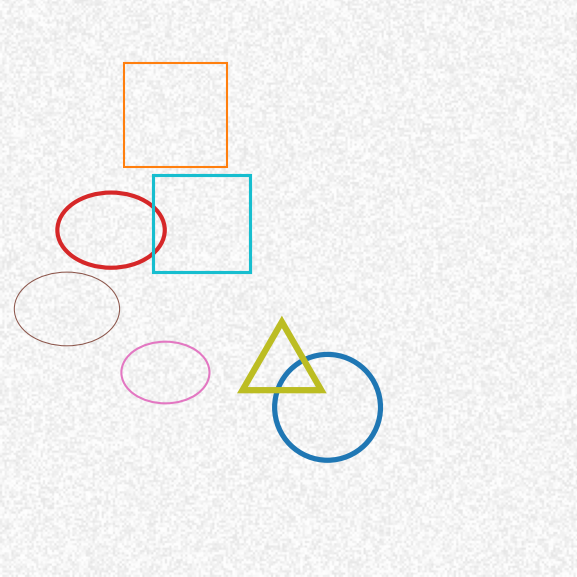[{"shape": "circle", "thickness": 2.5, "radius": 0.46, "center": [0.567, 0.294]}, {"shape": "square", "thickness": 1, "radius": 0.45, "center": [0.304, 0.8]}, {"shape": "oval", "thickness": 2, "radius": 0.46, "center": [0.192, 0.601]}, {"shape": "oval", "thickness": 0.5, "radius": 0.46, "center": [0.116, 0.464]}, {"shape": "oval", "thickness": 1, "radius": 0.38, "center": [0.286, 0.354]}, {"shape": "triangle", "thickness": 3, "radius": 0.39, "center": [0.488, 0.363]}, {"shape": "square", "thickness": 1.5, "radius": 0.42, "center": [0.349, 0.612]}]